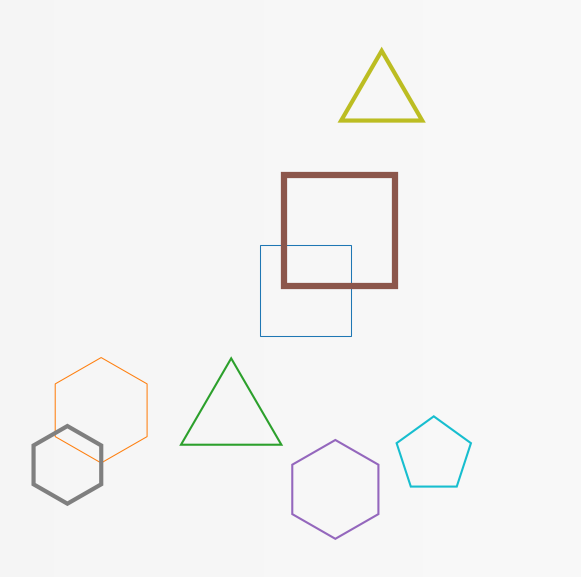[{"shape": "square", "thickness": 0.5, "radius": 0.39, "center": [0.525, 0.496]}, {"shape": "hexagon", "thickness": 0.5, "radius": 0.46, "center": [0.174, 0.289]}, {"shape": "triangle", "thickness": 1, "radius": 0.5, "center": [0.398, 0.279]}, {"shape": "hexagon", "thickness": 1, "radius": 0.43, "center": [0.577, 0.152]}, {"shape": "square", "thickness": 3, "radius": 0.48, "center": [0.585, 0.6]}, {"shape": "hexagon", "thickness": 2, "radius": 0.34, "center": [0.116, 0.194]}, {"shape": "triangle", "thickness": 2, "radius": 0.4, "center": [0.657, 0.831]}, {"shape": "pentagon", "thickness": 1, "radius": 0.34, "center": [0.746, 0.211]}]